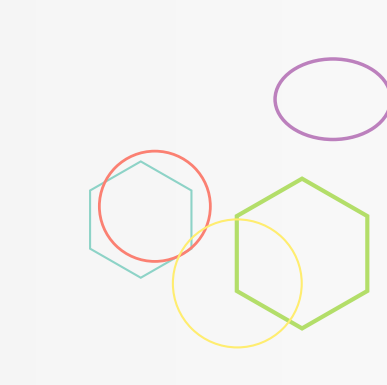[{"shape": "hexagon", "thickness": 1.5, "radius": 0.76, "center": [0.363, 0.43]}, {"shape": "circle", "thickness": 2, "radius": 0.72, "center": [0.4, 0.464]}, {"shape": "hexagon", "thickness": 3, "radius": 0.97, "center": [0.78, 0.341]}, {"shape": "oval", "thickness": 2.5, "radius": 0.75, "center": [0.859, 0.742]}, {"shape": "circle", "thickness": 1.5, "radius": 0.83, "center": [0.612, 0.264]}]